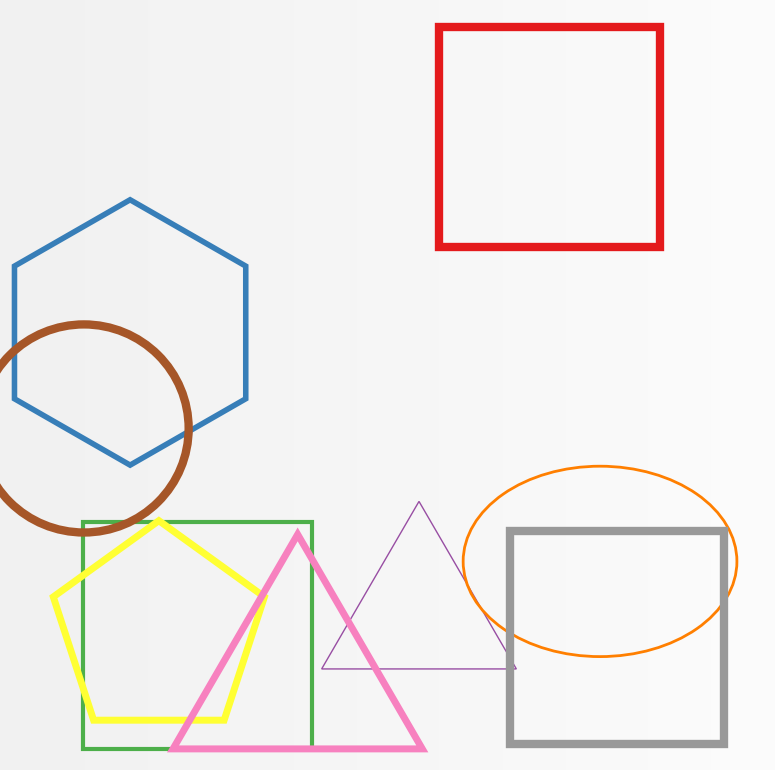[{"shape": "square", "thickness": 3, "radius": 0.71, "center": [0.709, 0.823]}, {"shape": "hexagon", "thickness": 2, "radius": 0.86, "center": [0.168, 0.568]}, {"shape": "square", "thickness": 1.5, "radius": 0.74, "center": [0.255, 0.174]}, {"shape": "triangle", "thickness": 0.5, "radius": 0.73, "center": [0.541, 0.204]}, {"shape": "oval", "thickness": 1, "radius": 0.88, "center": [0.774, 0.271]}, {"shape": "pentagon", "thickness": 2.5, "radius": 0.72, "center": [0.205, 0.181]}, {"shape": "circle", "thickness": 3, "radius": 0.68, "center": [0.108, 0.444]}, {"shape": "triangle", "thickness": 2.5, "radius": 0.93, "center": [0.384, 0.12]}, {"shape": "square", "thickness": 3, "radius": 0.69, "center": [0.796, 0.172]}]